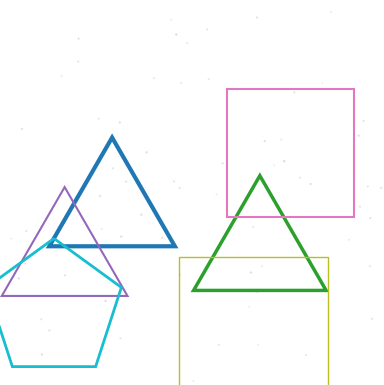[{"shape": "triangle", "thickness": 3, "radius": 0.94, "center": [0.291, 0.454]}, {"shape": "triangle", "thickness": 2.5, "radius": 0.99, "center": [0.675, 0.345]}, {"shape": "triangle", "thickness": 1.5, "radius": 0.94, "center": [0.168, 0.326]}, {"shape": "square", "thickness": 1.5, "radius": 0.83, "center": [0.754, 0.603]}, {"shape": "square", "thickness": 1, "radius": 0.97, "center": [0.659, 0.139]}, {"shape": "pentagon", "thickness": 2, "radius": 0.92, "center": [0.14, 0.197]}]